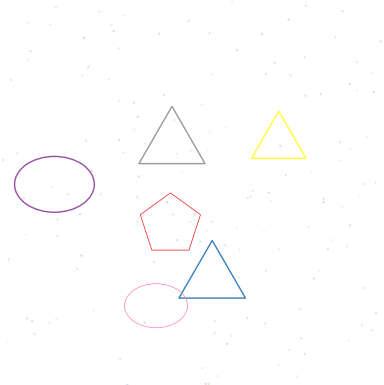[{"shape": "pentagon", "thickness": 0.5, "radius": 0.41, "center": [0.443, 0.417]}, {"shape": "triangle", "thickness": 1, "radius": 0.5, "center": [0.551, 0.276]}, {"shape": "oval", "thickness": 1, "radius": 0.52, "center": [0.141, 0.521]}, {"shape": "triangle", "thickness": 1, "radius": 0.41, "center": [0.724, 0.63]}, {"shape": "oval", "thickness": 0.5, "radius": 0.41, "center": [0.405, 0.206]}, {"shape": "triangle", "thickness": 1, "radius": 0.5, "center": [0.447, 0.625]}]